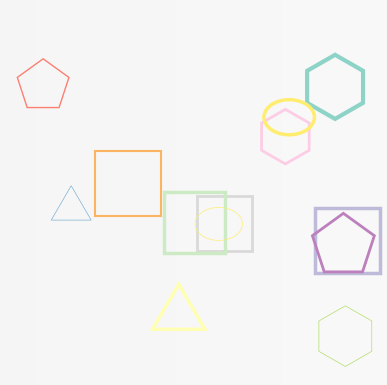[{"shape": "hexagon", "thickness": 3, "radius": 0.42, "center": [0.865, 0.774]}, {"shape": "triangle", "thickness": 2.5, "radius": 0.39, "center": [0.461, 0.184]}, {"shape": "square", "thickness": 2.5, "radius": 0.42, "center": [0.897, 0.376]}, {"shape": "pentagon", "thickness": 1, "radius": 0.35, "center": [0.111, 0.777]}, {"shape": "triangle", "thickness": 0.5, "radius": 0.3, "center": [0.184, 0.458]}, {"shape": "square", "thickness": 1.5, "radius": 0.42, "center": [0.33, 0.523]}, {"shape": "hexagon", "thickness": 0.5, "radius": 0.39, "center": [0.891, 0.127]}, {"shape": "hexagon", "thickness": 2, "radius": 0.35, "center": [0.736, 0.645]}, {"shape": "square", "thickness": 2, "radius": 0.36, "center": [0.579, 0.419]}, {"shape": "pentagon", "thickness": 2, "radius": 0.42, "center": [0.886, 0.362]}, {"shape": "square", "thickness": 2.5, "radius": 0.39, "center": [0.501, 0.422]}, {"shape": "oval", "thickness": 0.5, "radius": 0.31, "center": [0.565, 0.418]}, {"shape": "oval", "thickness": 2.5, "radius": 0.33, "center": [0.746, 0.695]}]